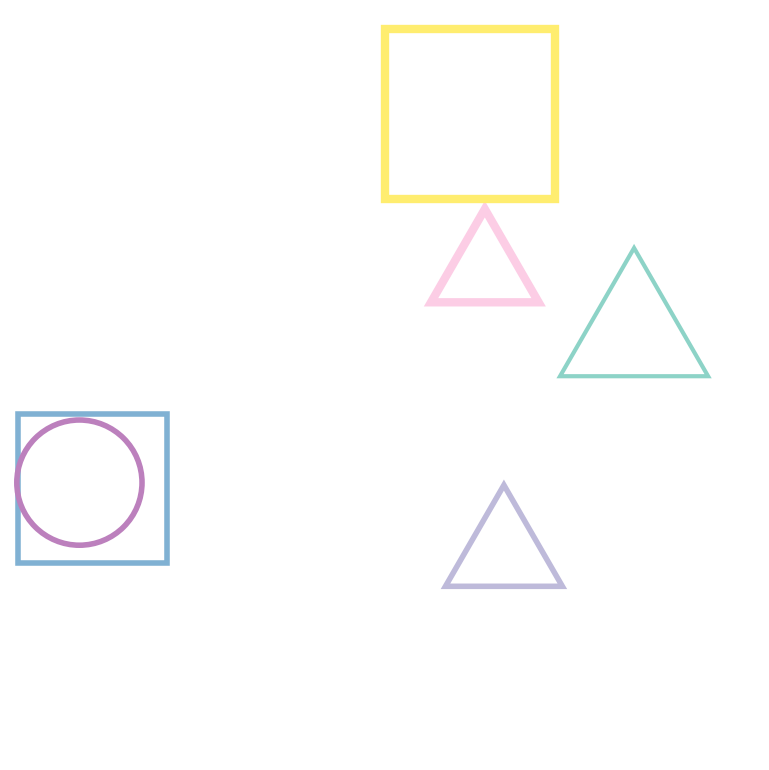[{"shape": "triangle", "thickness": 1.5, "radius": 0.56, "center": [0.823, 0.567]}, {"shape": "triangle", "thickness": 2, "radius": 0.44, "center": [0.654, 0.282]}, {"shape": "square", "thickness": 2, "radius": 0.48, "center": [0.12, 0.366]}, {"shape": "triangle", "thickness": 3, "radius": 0.4, "center": [0.63, 0.648]}, {"shape": "circle", "thickness": 2, "radius": 0.41, "center": [0.103, 0.373]}, {"shape": "square", "thickness": 3, "radius": 0.55, "center": [0.61, 0.852]}]